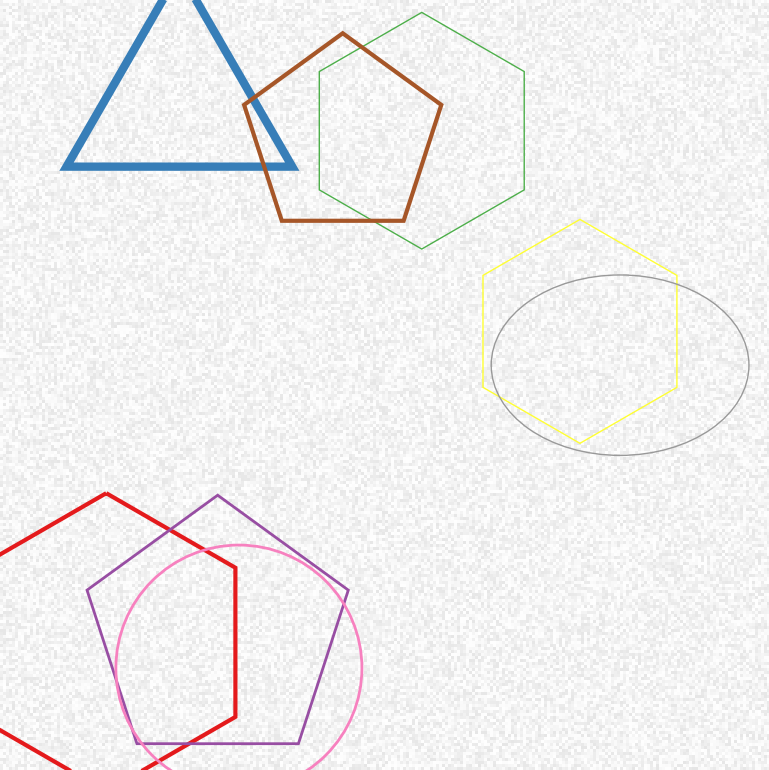[{"shape": "hexagon", "thickness": 1.5, "radius": 0.97, "center": [0.138, 0.166]}, {"shape": "triangle", "thickness": 3, "radius": 0.85, "center": [0.233, 0.868]}, {"shape": "hexagon", "thickness": 0.5, "radius": 0.77, "center": [0.548, 0.83]}, {"shape": "pentagon", "thickness": 1, "radius": 0.89, "center": [0.283, 0.178]}, {"shape": "hexagon", "thickness": 0.5, "radius": 0.73, "center": [0.753, 0.57]}, {"shape": "pentagon", "thickness": 1.5, "radius": 0.67, "center": [0.445, 0.822]}, {"shape": "circle", "thickness": 1, "radius": 0.8, "center": [0.31, 0.132]}, {"shape": "oval", "thickness": 0.5, "radius": 0.84, "center": [0.805, 0.526]}]